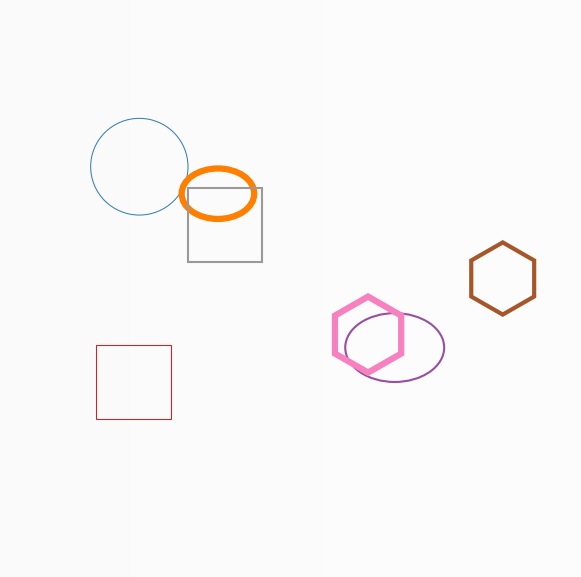[{"shape": "square", "thickness": 0.5, "radius": 0.32, "center": [0.23, 0.338]}, {"shape": "circle", "thickness": 0.5, "radius": 0.42, "center": [0.24, 0.71]}, {"shape": "oval", "thickness": 1, "radius": 0.43, "center": [0.679, 0.397]}, {"shape": "oval", "thickness": 3, "radius": 0.31, "center": [0.375, 0.664]}, {"shape": "hexagon", "thickness": 2, "radius": 0.31, "center": [0.865, 0.517]}, {"shape": "hexagon", "thickness": 3, "radius": 0.33, "center": [0.633, 0.42]}, {"shape": "square", "thickness": 1, "radius": 0.32, "center": [0.387, 0.61]}]